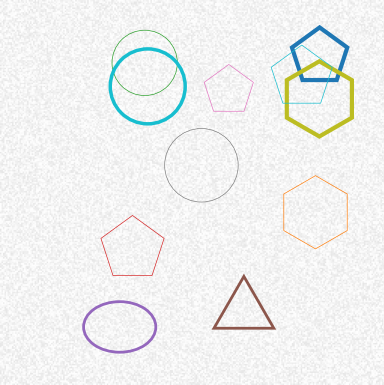[{"shape": "pentagon", "thickness": 3, "radius": 0.38, "center": [0.83, 0.853]}, {"shape": "hexagon", "thickness": 0.5, "radius": 0.48, "center": [0.819, 0.449]}, {"shape": "circle", "thickness": 0.5, "radius": 0.42, "center": [0.376, 0.837]}, {"shape": "pentagon", "thickness": 0.5, "radius": 0.43, "center": [0.344, 0.354]}, {"shape": "oval", "thickness": 2, "radius": 0.47, "center": [0.311, 0.151]}, {"shape": "triangle", "thickness": 2, "radius": 0.45, "center": [0.633, 0.192]}, {"shape": "pentagon", "thickness": 0.5, "radius": 0.34, "center": [0.594, 0.765]}, {"shape": "circle", "thickness": 0.5, "radius": 0.48, "center": [0.523, 0.571]}, {"shape": "hexagon", "thickness": 3, "radius": 0.49, "center": [0.829, 0.743]}, {"shape": "circle", "thickness": 2.5, "radius": 0.49, "center": [0.384, 0.776]}, {"shape": "pentagon", "thickness": 0.5, "radius": 0.42, "center": [0.784, 0.8]}]